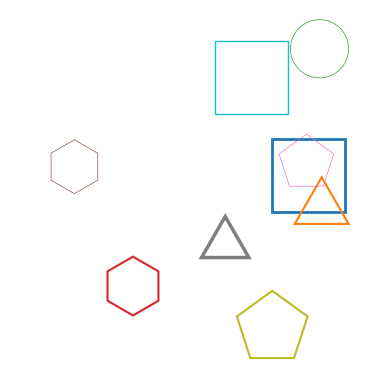[{"shape": "square", "thickness": 2, "radius": 0.47, "center": [0.802, 0.545]}, {"shape": "triangle", "thickness": 1.5, "radius": 0.4, "center": [0.835, 0.459]}, {"shape": "circle", "thickness": 0.5, "radius": 0.38, "center": [0.83, 0.873]}, {"shape": "hexagon", "thickness": 1.5, "radius": 0.38, "center": [0.345, 0.257]}, {"shape": "hexagon", "thickness": 0.5, "radius": 0.35, "center": [0.193, 0.567]}, {"shape": "pentagon", "thickness": 0.5, "radius": 0.37, "center": [0.796, 0.577]}, {"shape": "triangle", "thickness": 2.5, "radius": 0.35, "center": [0.585, 0.367]}, {"shape": "pentagon", "thickness": 1.5, "radius": 0.48, "center": [0.707, 0.148]}, {"shape": "square", "thickness": 1, "radius": 0.48, "center": [0.652, 0.798]}]